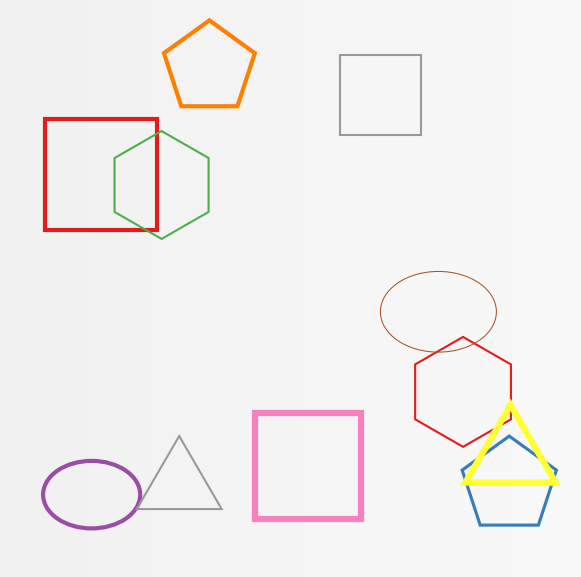[{"shape": "hexagon", "thickness": 1, "radius": 0.48, "center": [0.797, 0.321]}, {"shape": "square", "thickness": 2, "radius": 0.48, "center": [0.173, 0.697]}, {"shape": "pentagon", "thickness": 1.5, "radius": 0.43, "center": [0.876, 0.159]}, {"shape": "hexagon", "thickness": 1, "radius": 0.47, "center": [0.278, 0.679]}, {"shape": "oval", "thickness": 2, "radius": 0.42, "center": [0.158, 0.143]}, {"shape": "pentagon", "thickness": 2, "radius": 0.41, "center": [0.36, 0.882]}, {"shape": "triangle", "thickness": 3, "radius": 0.45, "center": [0.878, 0.208]}, {"shape": "oval", "thickness": 0.5, "radius": 0.5, "center": [0.754, 0.459]}, {"shape": "square", "thickness": 3, "radius": 0.46, "center": [0.53, 0.192]}, {"shape": "square", "thickness": 1, "radius": 0.34, "center": [0.655, 0.835]}, {"shape": "triangle", "thickness": 1, "radius": 0.42, "center": [0.308, 0.16]}]